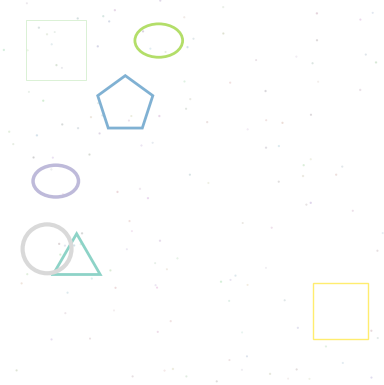[{"shape": "triangle", "thickness": 2, "radius": 0.35, "center": [0.199, 0.322]}, {"shape": "oval", "thickness": 2.5, "radius": 0.29, "center": [0.145, 0.53]}, {"shape": "pentagon", "thickness": 2, "radius": 0.38, "center": [0.325, 0.728]}, {"shape": "oval", "thickness": 2, "radius": 0.31, "center": [0.412, 0.895]}, {"shape": "circle", "thickness": 3, "radius": 0.32, "center": [0.122, 0.354]}, {"shape": "square", "thickness": 0.5, "radius": 0.39, "center": [0.145, 0.87]}, {"shape": "square", "thickness": 1, "radius": 0.36, "center": [0.884, 0.192]}]